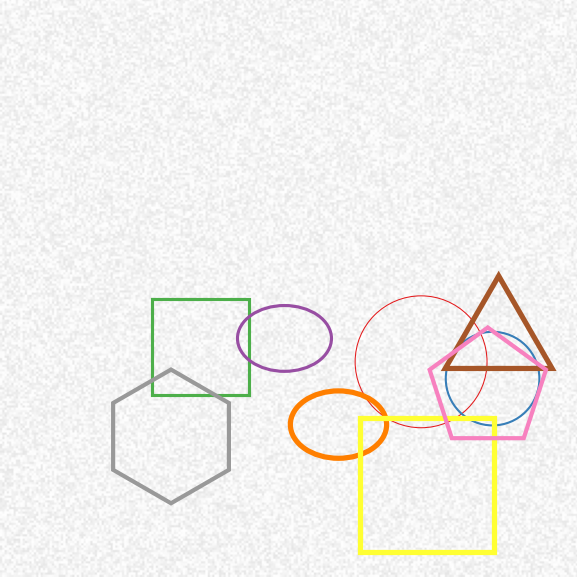[{"shape": "circle", "thickness": 0.5, "radius": 0.57, "center": [0.729, 0.373]}, {"shape": "circle", "thickness": 1, "radius": 0.41, "center": [0.853, 0.344]}, {"shape": "square", "thickness": 1.5, "radius": 0.42, "center": [0.347, 0.398]}, {"shape": "oval", "thickness": 1.5, "radius": 0.41, "center": [0.493, 0.413]}, {"shape": "oval", "thickness": 2.5, "radius": 0.42, "center": [0.586, 0.264]}, {"shape": "square", "thickness": 2.5, "radius": 0.58, "center": [0.74, 0.16]}, {"shape": "triangle", "thickness": 2.5, "radius": 0.53, "center": [0.864, 0.415]}, {"shape": "pentagon", "thickness": 2, "radius": 0.53, "center": [0.845, 0.326]}, {"shape": "hexagon", "thickness": 2, "radius": 0.58, "center": [0.296, 0.243]}]